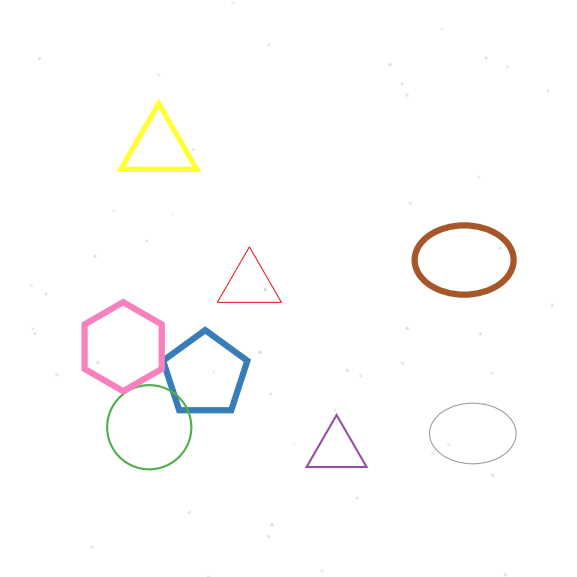[{"shape": "triangle", "thickness": 0.5, "radius": 0.32, "center": [0.432, 0.508]}, {"shape": "pentagon", "thickness": 3, "radius": 0.38, "center": [0.355, 0.351]}, {"shape": "circle", "thickness": 1, "radius": 0.36, "center": [0.258, 0.259]}, {"shape": "triangle", "thickness": 1, "radius": 0.3, "center": [0.583, 0.221]}, {"shape": "triangle", "thickness": 2.5, "radius": 0.38, "center": [0.275, 0.744]}, {"shape": "oval", "thickness": 3, "radius": 0.43, "center": [0.804, 0.549]}, {"shape": "hexagon", "thickness": 3, "radius": 0.39, "center": [0.213, 0.399]}, {"shape": "oval", "thickness": 0.5, "radius": 0.37, "center": [0.819, 0.248]}]